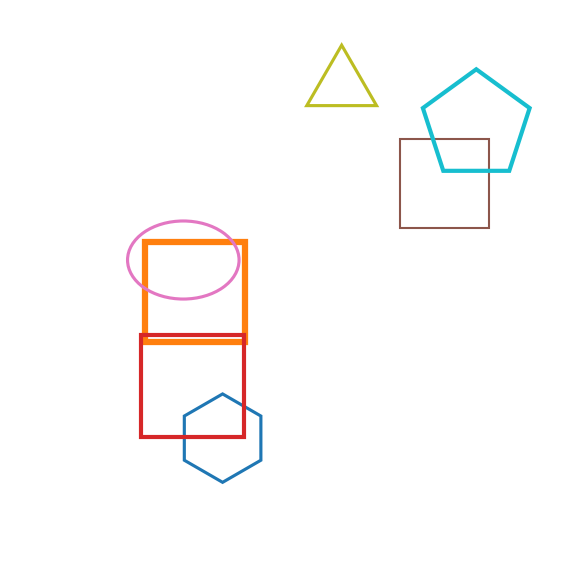[{"shape": "hexagon", "thickness": 1.5, "radius": 0.38, "center": [0.385, 0.24]}, {"shape": "square", "thickness": 3, "radius": 0.43, "center": [0.337, 0.493]}, {"shape": "square", "thickness": 2, "radius": 0.44, "center": [0.333, 0.33]}, {"shape": "square", "thickness": 1, "radius": 0.39, "center": [0.77, 0.681]}, {"shape": "oval", "thickness": 1.5, "radius": 0.48, "center": [0.317, 0.549]}, {"shape": "triangle", "thickness": 1.5, "radius": 0.35, "center": [0.592, 0.851]}, {"shape": "pentagon", "thickness": 2, "radius": 0.49, "center": [0.825, 0.782]}]